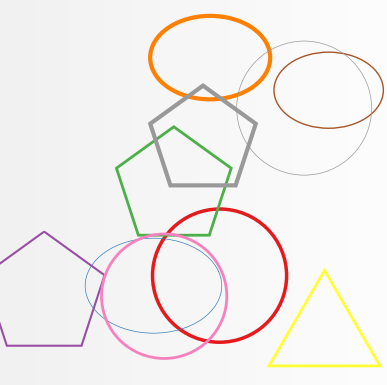[{"shape": "circle", "thickness": 2.5, "radius": 0.87, "center": [0.567, 0.284]}, {"shape": "oval", "thickness": 0.5, "radius": 0.88, "center": [0.396, 0.258]}, {"shape": "pentagon", "thickness": 2, "radius": 0.78, "center": [0.449, 0.515]}, {"shape": "pentagon", "thickness": 1.5, "radius": 0.82, "center": [0.114, 0.235]}, {"shape": "oval", "thickness": 3, "radius": 0.77, "center": [0.542, 0.85]}, {"shape": "triangle", "thickness": 2, "radius": 0.83, "center": [0.838, 0.132]}, {"shape": "oval", "thickness": 1, "radius": 0.71, "center": [0.848, 0.766]}, {"shape": "circle", "thickness": 2, "radius": 0.81, "center": [0.424, 0.231]}, {"shape": "circle", "thickness": 0.5, "radius": 0.87, "center": [0.785, 0.719]}, {"shape": "pentagon", "thickness": 3, "radius": 0.72, "center": [0.524, 0.634]}]